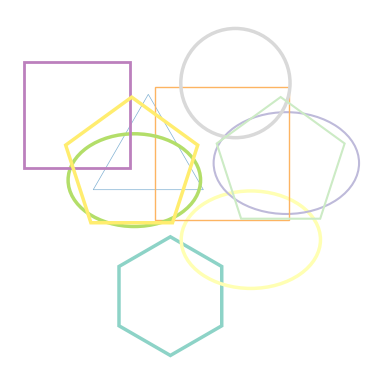[{"shape": "hexagon", "thickness": 2.5, "radius": 0.77, "center": [0.443, 0.231]}, {"shape": "oval", "thickness": 2.5, "radius": 0.9, "center": [0.652, 0.377]}, {"shape": "oval", "thickness": 1.5, "radius": 0.94, "center": [0.744, 0.576]}, {"shape": "triangle", "thickness": 0.5, "radius": 0.83, "center": [0.385, 0.59]}, {"shape": "square", "thickness": 1, "radius": 0.87, "center": [0.577, 0.601]}, {"shape": "oval", "thickness": 2.5, "radius": 0.86, "center": [0.349, 0.532]}, {"shape": "circle", "thickness": 2.5, "radius": 0.71, "center": [0.611, 0.784]}, {"shape": "square", "thickness": 2, "radius": 0.69, "center": [0.2, 0.701]}, {"shape": "pentagon", "thickness": 1.5, "radius": 0.87, "center": [0.729, 0.573]}, {"shape": "pentagon", "thickness": 2.5, "radius": 0.9, "center": [0.342, 0.567]}]